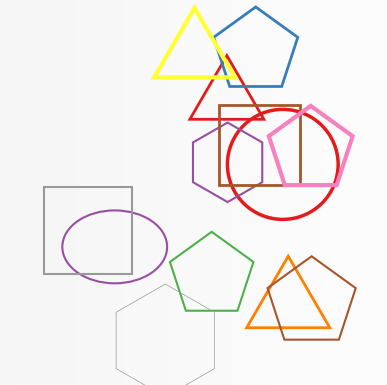[{"shape": "circle", "thickness": 2.5, "radius": 0.71, "center": [0.73, 0.573]}, {"shape": "triangle", "thickness": 2, "radius": 0.55, "center": [0.585, 0.745]}, {"shape": "pentagon", "thickness": 2, "radius": 0.57, "center": [0.66, 0.868]}, {"shape": "pentagon", "thickness": 1.5, "radius": 0.57, "center": [0.546, 0.285]}, {"shape": "oval", "thickness": 1.5, "radius": 0.68, "center": [0.296, 0.359]}, {"shape": "hexagon", "thickness": 1.5, "radius": 0.52, "center": [0.587, 0.578]}, {"shape": "triangle", "thickness": 2, "radius": 0.62, "center": [0.744, 0.211]}, {"shape": "triangle", "thickness": 3, "radius": 0.6, "center": [0.502, 0.859]}, {"shape": "square", "thickness": 2, "radius": 0.52, "center": [0.669, 0.624]}, {"shape": "pentagon", "thickness": 1.5, "radius": 0.6, "center": [0.804, 0.215]}, {"shape": "pentagon", "thickness": 3, "radius": 0.57, "center": [0.802, 0.611]}, {"shape": "hexagon", "thickness": 0.5, "radius": 0.73, "center": [0.427, 0.116]}, {"shape": "square", "thickness": 1.5, "radius": 0.57, "center": [0.226, 0.402]}]